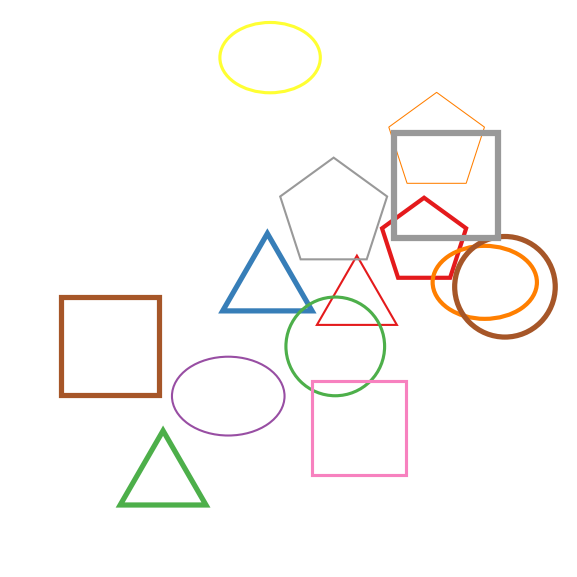[{"shape": "triangle", "thickness": 1, "radius": 0.4, "center": [0.618, 0.477]}, {"shape": "pentagon", "thickness": 2, "radius": 0.38, "center": [0.734, 0.58]}, {"shape": "triangle", "thickness": 2.5, "radius": 0.45, "center": [0.463, 0.505]}, {"shape": "circle", "thickness": 1.5, "radius": 0.43, "center": [0.581, 0.399]}, {"shape": "triangle", "thickness": 2.5, "radius": 0.43, "center": [0.282, 0.168]}, {"shape": "oval", "thickness": 1, "radius": 0.49, "center": [0.395, 0.313]}, {"shape": "pentagon", "thickness": 0.5, "radius": 0.44, "center": [0.756, 0.752]}, {"shape": "oval", "thickness": 2, "radius": 0.45, "center": [0.839, 0.51]}, {"shape": "oval", "thickness": 1.5, "radius": 0.43, "center": [0.468, 0.899]}, {"shape": "circle", "thickness": 2.5, "radius": 0.44, "center": [0.874, 0.503]}, {"shape": "square", "thickness": 2.5, "radius": 0.43, "center": [0.19, 0.4]}, {"shape": "square", "thickness": 1.5, "radius": 0.41, "center": [0.621, 0.258]}, {"shape": "pentagon", "thickness": 1, "radius": 0.49, "center": [0.578, 0.629]}, {"shape": "square", "thickness": 3, "radius": 0.45, "center": [0.772, 0.678]}]